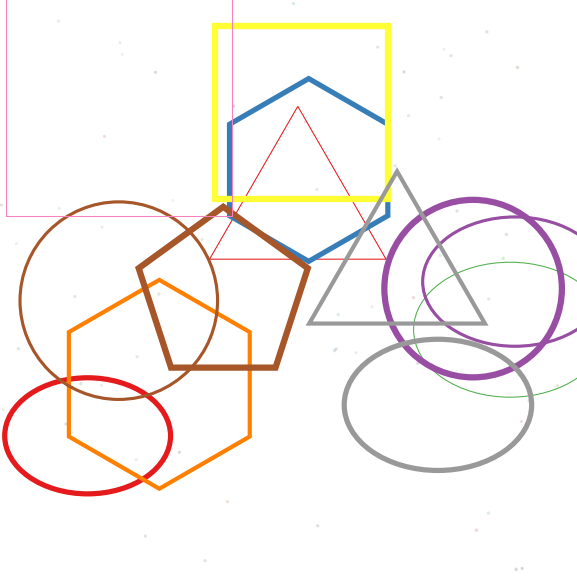[{"shape": "triangle", "thickness": 0.5, "radius": 0.88, "center": [0.516, 0.639]}, {"shape": "oval", "thickness": 2.5, "radius": 0.72, "center": [0.152, 0.244]}, {"shape": "hexagon", "thickness": 2.5, "radius": 0.79, "center": [0.535, 0.705]}, {"shape": "oval", "thickness": 0.5, "radius": 0.83, "center": [0.883, 0.428]}, {"shape": "circle", "thickness": 3, "radius": 0.77, "center": [0.819, 0.499]}, {"shape": "oval", "thickness": 1.5, "radius": 0.8, "center": [0.892, 0.512]}, {"shape": "hexagon", "thickness": 2, "radius": 0.9, "center": [0.276, 0.334]}, {"shape": "square", "thickness": 3, "radius": 0.75, "center": [0.522, 0.805]}, {"shape": "pentagon", "thickness": 3, "radius": 0.77, "center": [0.387, 0.487]}, {"shape": "circle", "thickness": 1.5, "radius": 0.86, "center": [0.206, 0.479]}, {"shape": "square", "thickness": 0.5, "radius": 0.98, "center": [0.207, 0.822]}, {"shape": "triangle", "thickness": 2, "radius": 0.88, "center": [0.688, 0.527]}, {"shape": "oval", "thickness": 2.5, "radius": 0.81, "center": [0.758, 0.298]}]